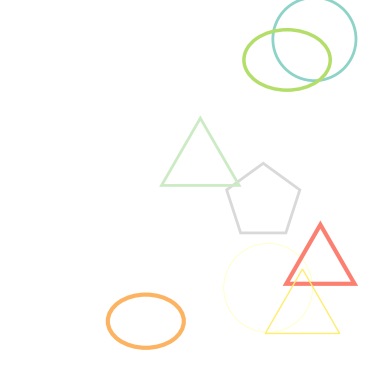[{"shape": "circle", "thickness": 2, "radius": 0.54, "center": [0.817, 0.898]}, {"shape": "circle", "thickness": 0.5, "radius": 0.58, "center": [0.696, 0.252]}, {"shape": "triangle", "thickness": 3, "radius": 0.51, "center": [0.832, 0.314]}, {"shape": "oval", "thickness": 3, "radius": 0.49, "center": [0.379, 0.166]}, {"shape": "oval", "thickness": 2.5, "radius": 0.56, "center": [0.746, 0.844]}, {"shape": "pentagon", "thickness": 2, "radius": 0.5, "center": [0.684, 0.476]}, {"shape": "triangle", "thickness": 2, "radius": 0.58, "center": [0.52, 0.577]}, {"shape": "triangle", "thickness": 1, "radius": 0.56, "center": [0.786, 0.19]}]